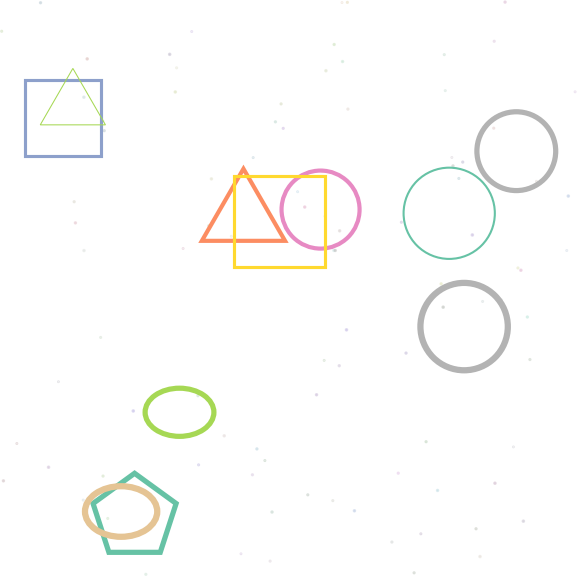[{"shape": "pentagon", "thickness": 2.5, "radius": 0.38, "center": [0.233, 0.104]}, {"shape": "circle", "thickness": 1, "radius": 0.39, "center": [0.778, 0.63]}, {"shape": "triangle", "thickness": 2, "radius": 0.42, "center": [0.422, 0.624]}, {"shape": "square", "thickness": 1.5, "radius": 0.33, "center": [0.109, 0.795]}, {"shape": "circle", "thickness": 2, "radius": 0.34, "center": [0.555, 0.636]}, {"shape": "triangle", "thickness": 0.5, "radius": 0.33, "center": [0.126, 0.816]}, {"shape": "oval", "thickness": 2.5, "radius": 0.3, "center": [0.311, 0.285]}, {"shape": "square", "thickness": 1.5, "radius": 0.39, "center": [0.484, 0.616]}, {"shape": "oval", "thickness": 3, "radius": 0.31, "center": [0.21, 0.113]}, {"shape": "circle", "thickness": 3, "radius": 0.38, "center": [0.804, 0.434]}, {"shape": "circle", "thickness": 2.5, "radius": 0.34, "center": [0.894, 0.737]}]